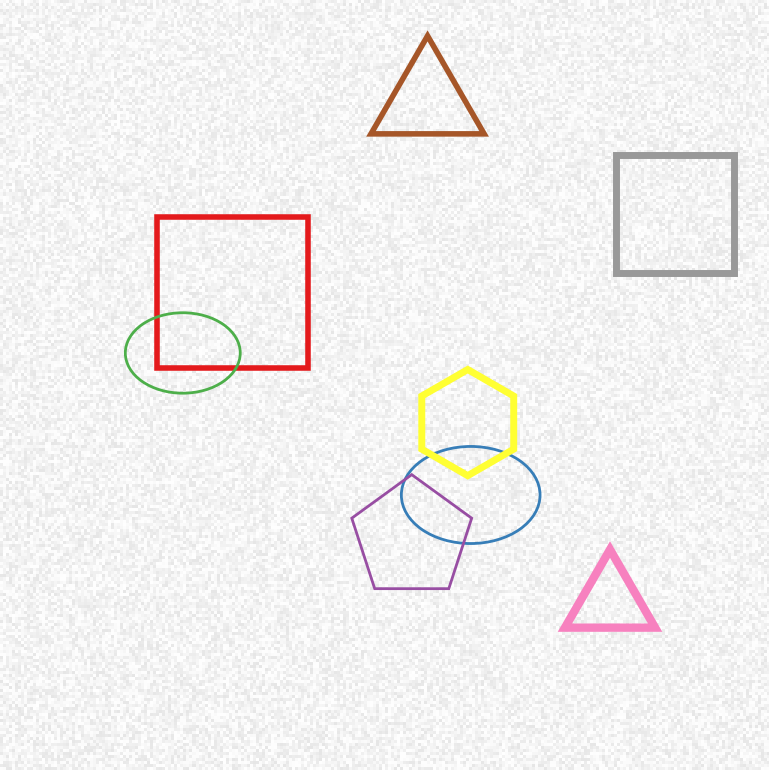[{"shape": "square", "thickness": 2, "radius": 0.49, "center": [0.302, 0.62]}, {"shape": "oval", "thickness": 1, "radius": 0.45, "center": [0.611, 0.357]}, {"shape": "oval", "thickness": 1, "radius": 0.37, "center": [0.237, 0.542]}, {"shape": "pentagon", "thickness": 1, "radius": 0.41, "center": [0.535, 0.302]}, {"shape": "hexagon", "thickness": 2.5, "radius": 0.34, "center": [0.607, 0.451]}, {"shape": "triangle", "thickness": 2, "radius": 0.42, "center": [0.555, 0.869]}, {"shape": "triangle", "thickness": 3, "radius": 0.34, "center": [0.792, 0.219]}, {"shape": "square", "thickness": 2.5, "radius": 0.38, "center": [0.877, 0.722]}]